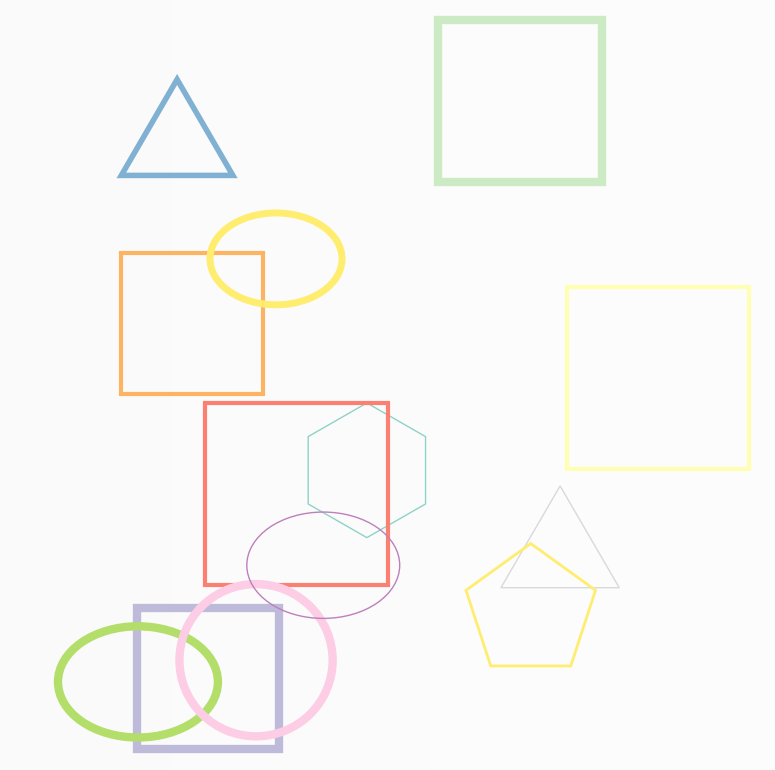[{"shape": "hexagon", "thickness": 0.5, "radius": 0.44, "center": [0.473, 0.389]}, {"shape": "square", "thickness": 1.5, "radius": 0.59, "center": [0.849, 0.509]}, {"shape": "square", "thickness": 3, "radius": 0.46, "center": [0.268, 0.119]}, {"shape": "square", "thickness": 1.5, "radius": 0.59, "center": [0.382, 0.358]}, {"shape": "triangle", "thickness": 2, "radius": 0.42, "center": [0.229, 0.814]}, {"shape": "square", "thickness": 1.5, "radius": 0.46, "center": [0.248, 0.58]}, {"shape": "oval", "thickness": 3, "radius": 0.52, "center": [0.178, 0.114]}, {"shape": "circle", "thickness": 3, "radius": 0.49, "center": [0.33, 0.143]}, {"shape": "triangle", "thickness": 0.5, "radius": 0.44, "center": [0.723, 0.281]}, {"shape": "oval", "thickness": 0.5, "radius": 0.49, "center": [0.417, 0.266]}, {"shape": "square", "thickness": 3, "radius": 0.53, "center": [0.671, 0.869]}, {"shape": "pentagon", "thickness": 1, "radius": 0.44, "center": [0.685, 0.206]}, {"shape": "oval", "thickness": 2.5, "radius": 0.43, "center": [0.356, 0.664]}]